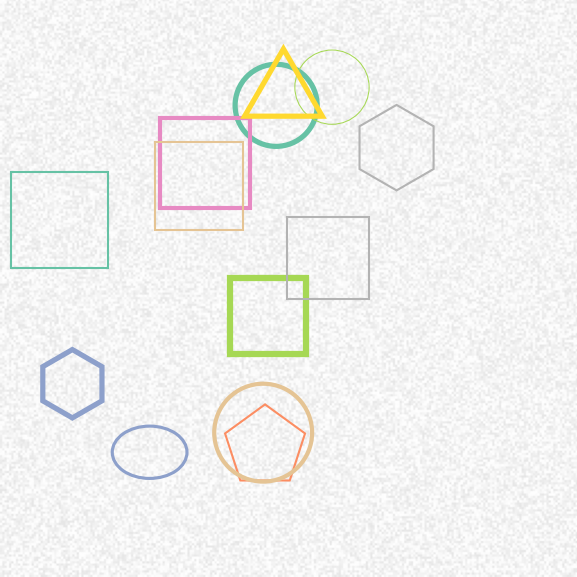[{"shape": "circle", "thickness": 2.5, "radius": 0.36, "center": [0.478, 0.817]}, {"shape": "square", "thickness": 1, "radius": 0.42, "center": [0.103, 0.618]}, {"shape": "pentagon", "thickness": 1, "radius": 0.36, "center": [0.459, 0.226]}, {"shape": "hexagon", "thickness": 2.5, "radius": 0.3, "center": [0.125, 0.335]}, {"shape": "oval", "thickness": 1.5, "radius": 0.32, "center": [0.259, 0.216]}, {"shape": "square", "thickness": 2, "radius": 0.39, "center": [0.354, 0.717]}, {"shape": "square", "thickness": 3, "radius": 0.33, "center": [0.464, 0.452]}, {"shape": "circle", "thickness": 0.5, "radius": 0.32, "center": [0.575, 0.848]}, {"shape": "triangle", "thickness": 2.5, "radius": 0.39, "center": [0.491, 0.837]}, {"shape": "circle", "thickness": 2, "radius": 0.42, "center": [0.456, 0.25]}, {"shape": "square", "thickness": 1, "radius": 0.38, "center": [0.345, 0.677]}, {"shape": "square", "thickness": 1, "radius": 0.35, "center": [0.568, 0.553]}, {"shape": "hexagon", "thickness": 1, "radius": 0.37, "center": [0.687, 0.743]}]